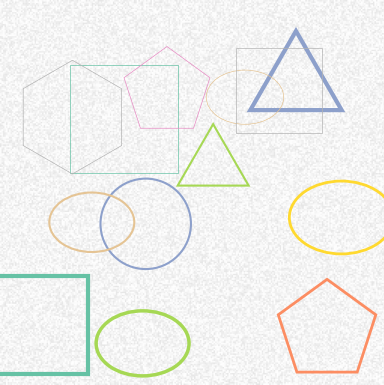[{"shape": "square", "thickness": 0.5, "radius": 0.7, "center": [0.323, 0.69]}, {"shape": "square", "thickness": 3, "radius": 0.63, "center": [0.103, 0.156]}, {"shape": "pentagon", "thickness": 2, "radius": 0.67, "center": [0.849, 0.141]}, {"shape": "circle", "thickness": 1.5, "radius": 0.59, "center": [0.378, 0.419]}, {"shape": "triangle", "thickness": 3, "radius": 0.68, "center": [0.769, 0.783]}, {"shape": "pentagon", "thickness": 0.5, "radius": 0.59, "center": [0.434, 0.762]}, {"shape": "triangle", "thickness": 1.5, "radius": 0.53, "center": [0.554, 0.571]}, {"shape": "oval", "thickness": 2.5, "radius": 0.6, "center": [0.37, 0.108]}, {"shape": "oval", "thickness": 2, "radius": 0.68, "center": [0.887, 0.435]}, {"shape": "oval", "thickness": 0.5, "radius": 0.5, "center": [0.636, 0.748]}, {"shape": "oval", "thickness": 1.5, "radius": 0.55, "center": [0.238, 0.423]}, {"shape": "square", "thickness": 0.5, "radius": 0.56, "center": [0.725, 0.765]}, {"shape": "hexagon", "thickness": 0.5, "radius": 0.74, "center": [0.188, 0.696]}]